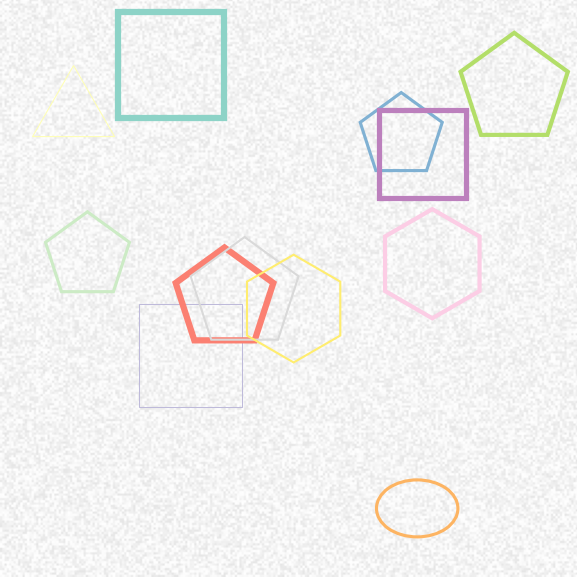[{"shape": "square", "thickness": 3, "radius": 0.46, "center": [0.296, 0.887]}, {"shape": "triangle", "thickness": 0.5, "radius": 0.41, "center": [0.127, 0.804]}, {"shape": "square", "thickness": 0.5, "radius": 0.45, "center": [0.33, 0.384]}, {"shape": "pentagon", "thickness": 3, "radius": 0.44, "center": [0.389, 0.482]}, {"shape": "pentagon", "thickness": 1.5, "radius": 0.37, "center": [0.695, 0.764]}, {"shape": "oval", "thickness": 1.5, "radius": 0.35, "center": [0.722, 0.119]}, {"shape": "pentagon", "thickness": 2, "radius": 0.49, "center": [0.89, 0.845]}, {"shape": "hexagon", "thickness": 2, "radius": 0.47, "center": [0.749, 0.542]}, {"shape": "pentagon", "thickness": 1, "radius": 0.49, "center": [0.424, 0.49]}, {"shape": "square", "thickness": 2.5, "radius": 0.38, "center": [0.731, 0.732]}, {"shape": "pentagon", "thickness": 1.5, "radius": 0.38, "center": [0.151, 0.556]}, {"shape": "hexagon", "thickness": 1, "radius": 0.47, "center": [0.508, 0.465]}]